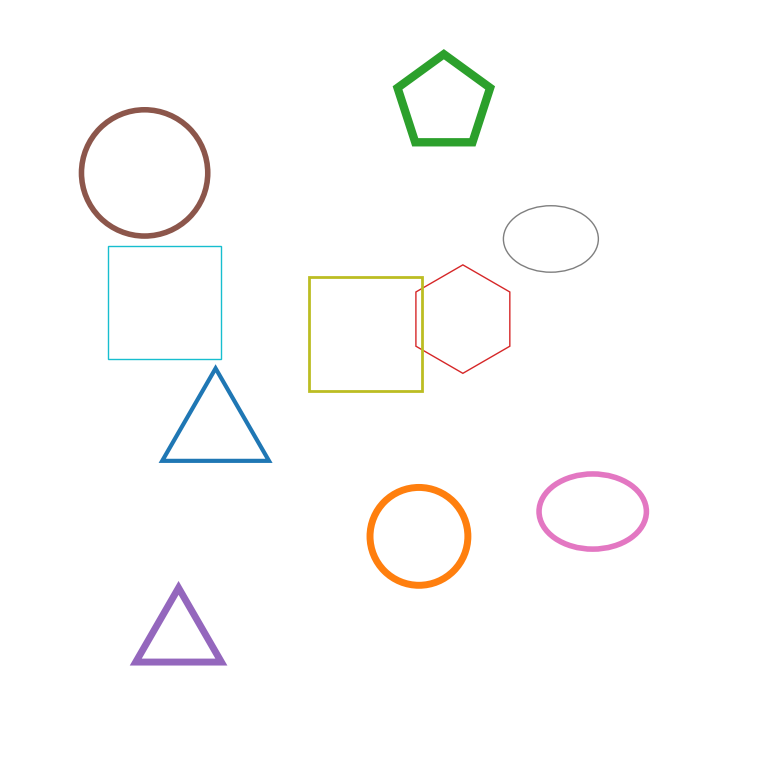[{"shape": "triangle", "thickness": 1.5, "radius": 0.4, "center": [0.28, 0.442]}, {"shape": "circle", "thickness": 2.5, "radius": 0.32, "center": [0.544, 0.303]}, {"shape": "pentagon", "thickness": 3, "radius": 0.32, "center": [0.576, 0.866]}, {"shape": "hexagon", "thickness": 0.5, "radius": 0.35, "center": [0.601, 0.586]}, {"shape": "triangle", "thickness": 2.5, "radius": 0.32, "center": [0.232, 0.172]}, {"shape": "circle", "thickness": 2, "radius": 0.41, "center": [0.188, 0.775]}, {"shape": "oval", "thickness": 2, "radius": 0.35, "center": [0.77, 0.336]}, {"shape": "oval", "thickness": 0.5, "radius": 0.31, "center": [0.715, 0.69]}, {"shape": "square", "thickness": 1, "radius": 0.37, "center": [0.475, 0.566]}, {"shape": "square", "thickness": 0.5, "radius": 0.37, "center": [0.214, 0.608]}]